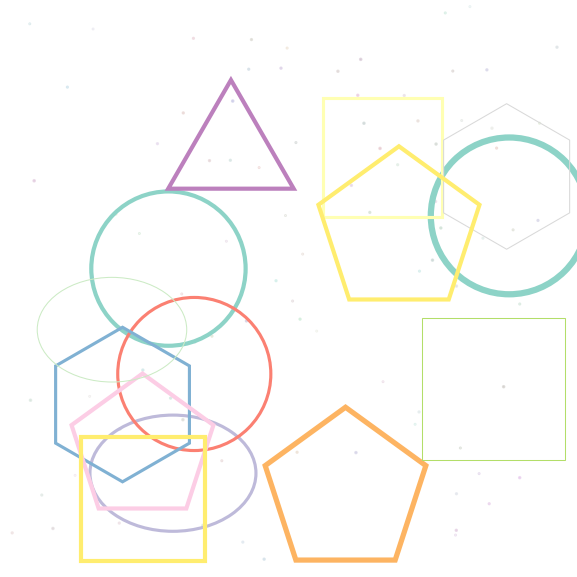[{"shape": "circle", "thickness": 2, "radius": 0.67, "center": [0.292, 0.534]}, {"shape": "circle", "thickness": 3, "radius": 0.68, "center": [0.882, 0.625]}, {"shape": "square", "thickness": 1.5, "radius": 0.51, "center": [0.662, 0.727]}, {"shape": "oval", "thickness": 1.5, "radius": 0.72, "center": [0.3, 0.18]}, {"shape": "circle", "thickness": 1.5, "radius": 0.66, "center": [0.336, 0.352]}, {"shape": "hexagon", "thickness": 1.5, "radius": 0.67, "center": [0.212, 0.299]}, {"shape": "pentagon", "thickness": 2.5, "radius": 0.73, "center": [0.598, 0.148]}, {"shape": "square", "thickness": 0.5, "radius": 0.62, "center": [0.855, 0.325]}, {"shape": "pentagon", "thickness": 2, "radius": 0.65, "center": [0.247, 0.223]}, {"shape": "hexagon", "thickness": 0.5, "radius": 0.63, "center": [0.877, 0.694]}, {"shape": "triangle", "thickness": 2, "radius": 0.63, "center": [0.4, 0.735]}, {"shape": "oval", "thickness": 0.5, "radius": 0.65, "center": [0.194, 0.428]}, {"shape": "pentagon", "thickness": 2, "radius": 0.73, "center": [0.691, 0.599]}, {"shape": "square", "thickness": 2, "radius": 0.54, "center": [0.247, 0.136]}]